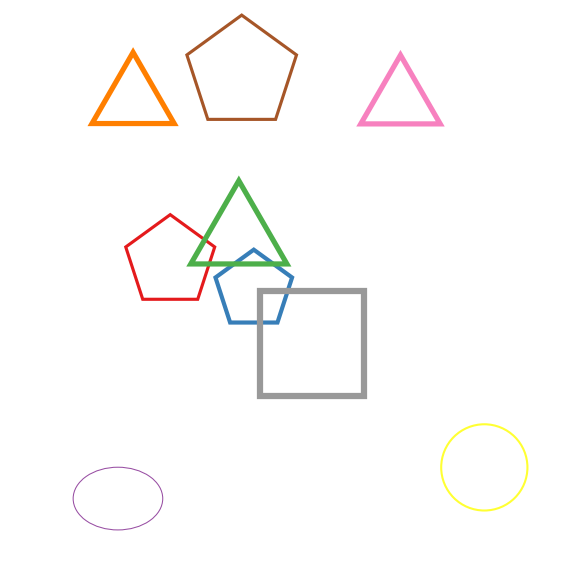[{"shape": "pentagon", "thickness": 1.5, "radius": 0.41, "center": [0.295, 0.546]}, {"shape": "pentagon", "thickness": 2, "radius": 0.35, "center": [0.439, 0.497]}, {"shape": "triangle", "thickness": 2.5, "radius": 0.48, "center": [0.414, 0.59]}, {"shape": "oval", "thickness": 0.5, "radius": 0.39, "center": [0.204, 0.136]}, {"shape": "triangle", "thickness": 2.5, "radius": 0.41, "center": [0.23, 0.826]}, {"shape": "circle", "thickness": 1, "radius": 0.37, "center": [0.839, 0.19]}, {"shape": "pentagon", "thickness": 1.5, "radius": 0.5, "center": [0.419, 0.873]}, {"shape": "triangle", "thickness": 2.5, "radius": 0.4, "center": [0.693, 0.824]}, {"shape": "square", "thickness": 3, "radius": 0.45, "center": [0.54, 0.404]}]